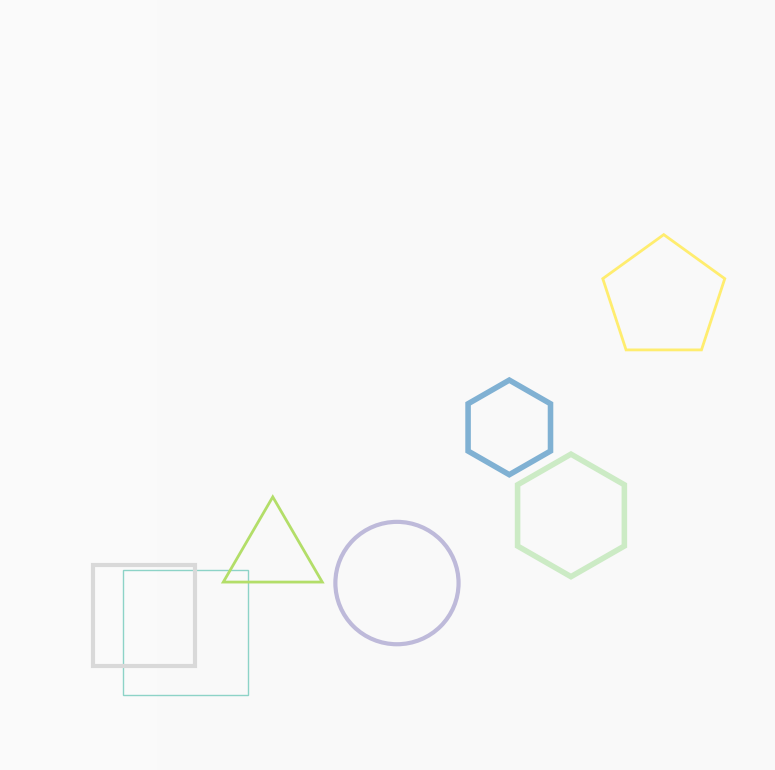[{"shape": "square", "thickness": 0.5, "radius": 0.4, "center": [0.239, 0.178]}, {"shape": "circle", "thickness": 1.5, "radius": 0.4, "center": [0.512, 0.243]}, {"shape": "hexagon", "thickness": 2, "radius": 0.31, "center": [0.657, 0.445]}, {"shape": "triangle", "thickness": 1, "radius": 0.37, "center": [0.352, 0.281]}, {"shape": "square", "thickness": 1.5, "radius": 0.33, "center": [0.186, 0.201]}, {"shape": "hexagon", "thickness": 2, "radius": 0.4, "center": [0.737, 0.331]}, {"shape": "pentagon", "thickness": 1, "radius": 0.41, "center": [0.856, 0.613]}]